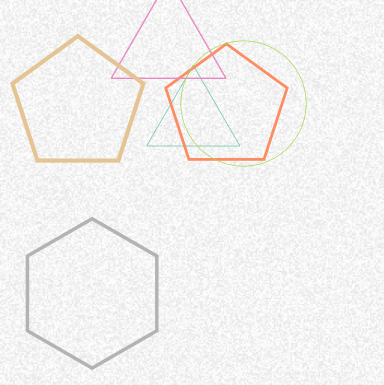[{"shape": "triangle", "thickness": 0.5, "radius": 0.7, "center": [0.502, 0.691]}, {"shape": "pentagon", "thickness": 2, "radius": 0.83, "center": [0.588, 0.72]}, {"shape": "triangle", "thickness": 1, "radius": 0.86, "center": [0.438, 0.883]}, {"shape": "circle", "thickness": 0.5, "radius": 0.81, "center": [0.632, 0.731]}, {"shape": "pentagon", "thickness": 3, "radius": 0.89, "center": [0.202, 0.728]}, {"shape": "hexagon", "thickness": 2.5, "radius": 0.97, "center": [0.239, 0.238]}]